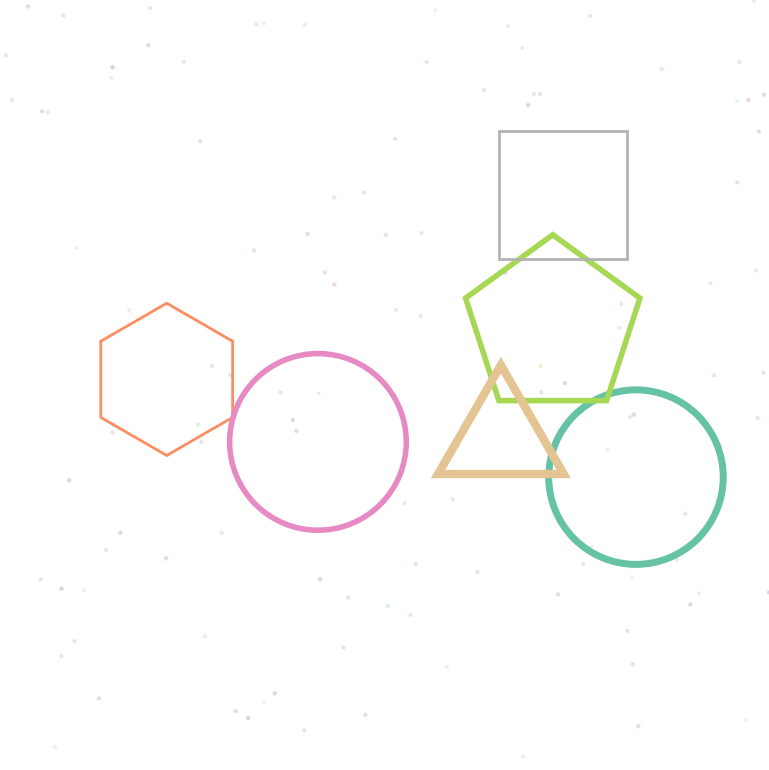[{"shape": "circle", "thickness": 2.5, "radius": 0.57, "center": [0.826, 0.38]}, {"shape": "hexagon", "thickness": 1, "radius": 0.49, "center": [0.217, 0.507]}, {"shape": "circle", "thickness": 2, "radius": 0.57, "center": [0.413, 0.426]}, {"shape": "pentagon", "thickness": 2, "radius": 0.6, "center": [0.718, 0.576]}, {"shape": "triangle", "thickness": 3, "radius": 0.47, "center": [0.651, 0.432]}, {"shape": "square", "thickness": 1, "radius": 0.42, "center": [0.731, 0.746]}]